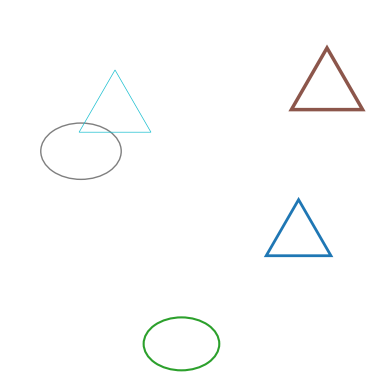[{"shape": "triangle", "thickness": 2, "radius": 0.49, "center": [0.776, 0.384]}, {"shape": "oval", "thickness": 1.5, "radius": 0.49, "center": [0.471, 0.107]}, {"shape": "triangle", "thickness": 2.5, "radius": 0.53, "center": [0.849, 0.769]}, {"shape": "oval", "thickness": 1, "radius": 0.52, "center": [0.21, 0.607]}, {"shape": "triangle", "thickness": 0.5, "radius": 0.54, "center": [0.299, 0.711]}]